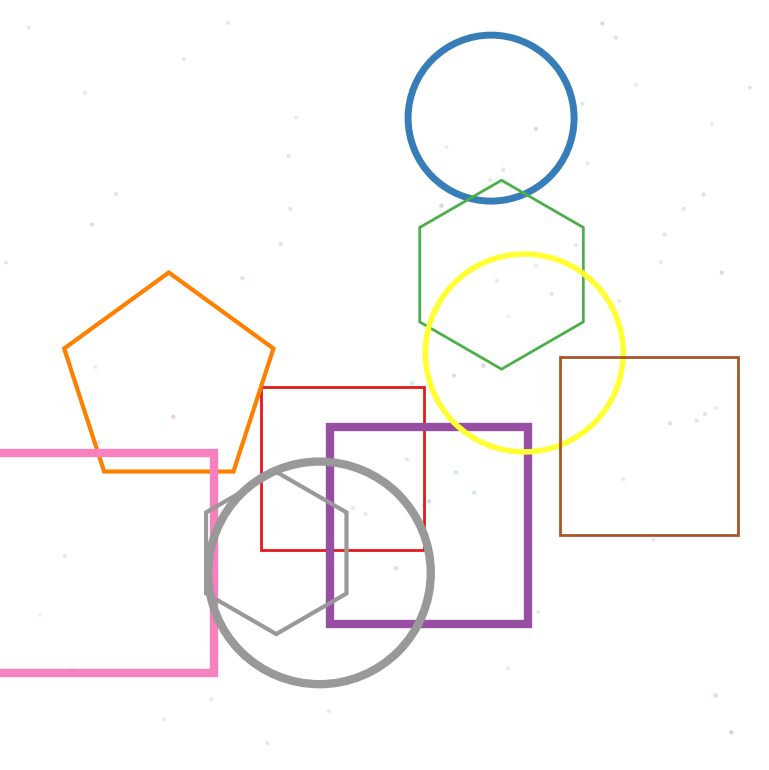[{"shape": "square", "thickness": 1, "radius": 0.53, "center": [0.444, 0.391]}, {"shape": "circle", "thickness": 2.5, "radius": 0.54, "center": [0.638, 0.847]}, {"shape": "hexagon", "thickness": 1, "radius": 0.61, "center": [0.651, 0.643]}, {"shape": "square", "thickness": 3, "radius": 0.64, "center": [0.557, 0.317]}, {"shape": "pentagon", "thickness": 1.5, "radius": 0.71, "center": [0.219, 0.503]}, {"shape": "circle", "thickness": 2, "radius": 0.64, "center": [0.681, 0.542]}, {"shape": "square", "thickness": 1, "radius": 0.58, "center": [0.843, 0.421]}, {"shape": "square", "thickness": 3, "radius": 0.72, "center": [0.135, 0.269]}, {"shape": "hexagon", "thickness": 1.5, "radius": 0.53, "center": [0.359, 0.282]}, {"shape": "circle", "thickness": 3, "radius": 0.72, "center": [0.415, 0.256]}]